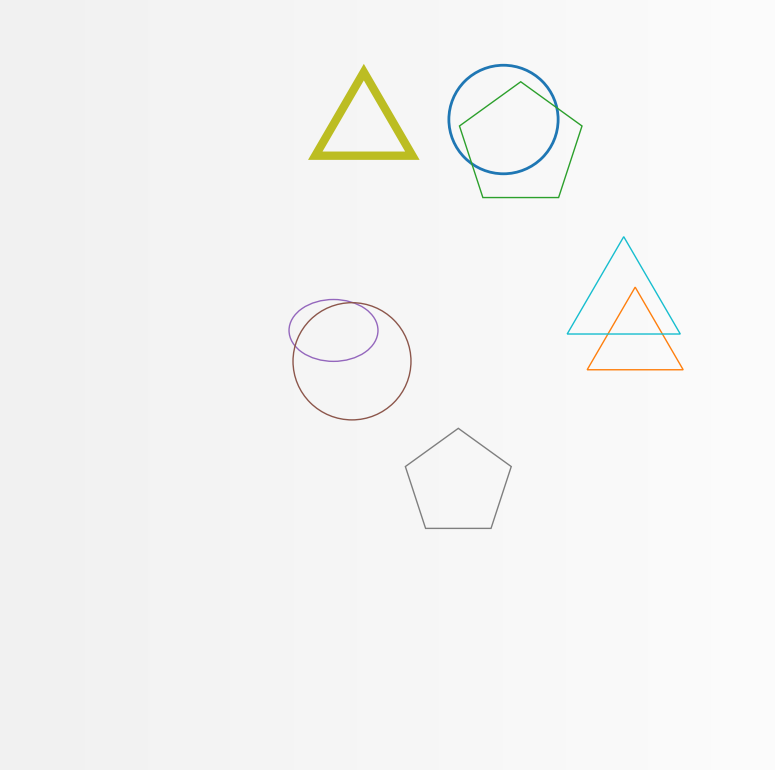[{"shape": "circle", "thickness": 1, "radius": 0.35, "center": [0.65, 0.845]}, {"shape": "triangle", "thickness": 0.5, "radius": 0.36, "center": [0.82, 0.556]}, {"shape": "pentagon", "thickness": 0.5, "radius": 0.42, "center": [0.672, 0.811]}, {"shape": "oval", "thickness": 0.5, "radius": 0.29, "center": [0.43, 0.571]}, {"shape": "circle", "thickness": 0.5, "radius": 0.38, "center": [0.454, 0.531]}, {"shape": "pentagon", "thickness": 0.5, "radius": 0.36, "center": [0.591, 0.372]}, {"shape": "triangle", "thickness": 3, "radius": 0.36, "center": [0.469, 0.834]}, {"shape": "triangle", "thickness": 0.5, "radius": 0.42, "center": [0.805, 0.608]}]